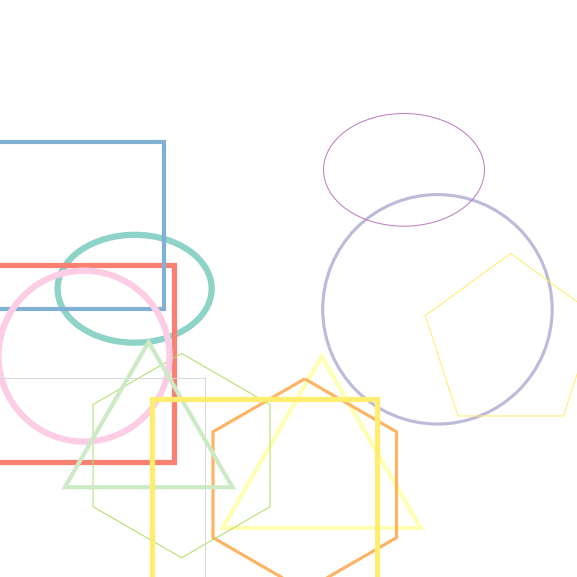[{"shape": "oval", "thickness": 3, "radius": 0.67, "center": [0.233, 0.499]}, {"shape": "triangle", "thickness": 2, "radius": 0.99, "center": [0.557, 0.184]}, {"shape": "circle", "thickness": 1.5, "radius": 0.99, "center": [0.757, 0.464]}, {"shape": "square", "thickness": 2.5, "radius": 0.85, "center": [0.131, 0.37]}, {"shape": "square", "thickness": 2, "radius": 0.73, "center": [0.139, 0.609]}, {"shape": "hexagon", "thickness": 1.5, "radius": 0.92, "center": [0.528, 0.16]}, {"shape": "hexagon", "thickness": 0.5, "radius": 0.88, "center": [0.314, 0.21]}, {"shape": "circle", "thickness": 3, "radius": 0.74, "center": [0.145, 0.382]}, {"shape": "square", "thickness": 0.5, "radius": 0.99, "center": [0.158, 0.148]}, {"shape": "oval", "thickness": 0.5, "radius": 0.7, "center": [0.7, 0.705]}, {"shape": "triangle", "thickness": 2, "radius": 0.84, "center": [0.257, 0.239]}, {"shape": "square", "thickness": 2.5, "radius": 0.98, "center": [0.458, 0.113]}, {"shape": "pentagon", "thickness": 0.5, "radius": 0.78, "center": [0.884, 0.405]}]